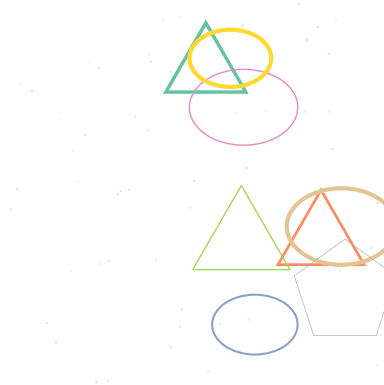[{"shape": "triangle", "thickness": 2.5, "radius": 0.6, "center": [0.535, 0.821]}, {"shape": "triangle", "thickness": 2, "radius": 0.65, "center": [0.834, 0.377]}, {"shape": "oval", "thickness": 1.5, "radius": 0.55, "center": [0.662, 0.157]}, {"shape": "oval", "thickness": 1, "radius": 0.7, "center": [0.633, 0.721]}, {"shape": "triangle", "thickness": 1, "radius": 0.73, "center": [0.627, 0.372]}, {"shape": "oval", "thickness": 3, "radius": 0.53, "center": [0.598, 0.849]}, {"shape": "oval", "thickness": 3, "radius": 0.71, "center": [0.887, 0.412]}, {"shape": "pentagon", "thickness": 0.5, "radius": 0.69, "center": [0.896, 0.241]}]